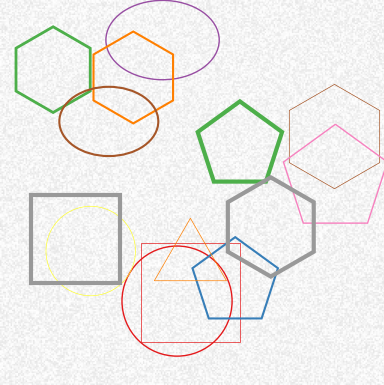[{"shape": "circle", "thickness": 1, "radius": 0.71, "center": [0.46, 0.218]}, {"shape": "square", "thickness": 0.5, "radius": 0.64, "center": [0.494, 0.24]}, {"shape": "pentagon", "thickness": 1.5, "radius": 0.58, "center": [0.611, 0.267]}, {"shape": "hexagon", "thickness": 2, "radius": 0.56, "center": [0.138, 0.819]}, {"shape": "pentagon", "thickness": 3, "radius": 0.58, "center": [0.623, 0.621]}, {"shape": "oval", "thickness": 1, "radius": 0.74, "center": [0.422, 0.896]}, {"shape": "hexagon", "thickness": 1.5, "radius": 0.6, "center": [0.346, 0.799]}, {"shape": "triangle", "thickness": 0.5, "radius": 0.54, "center": [0.495, 0.325]}, {"shape": "circle", "thickness": 0.5, "radius": 0.58, "center": [0.236, 0.348]}, {"shape": "hexagon", "thickness": 0.5, "radius": 0.68, "center": [0.869, 0.645]}, {"shape": "oval", "thickness": 1.5, "radius": 0.64, "center": [0.283, 0.685]}, {"shape": "pentagon", "thickness": 1, "radius": 0.71, "center": [0.871, 0.535]}, {"shape": "hexagon", "thickness": 3, "radius": 0.64, "center": [0.703, 0.41]}, {"shape": "square", "thickness": 3, "radius": 0.58, "center": [0.197, 0.379]}]